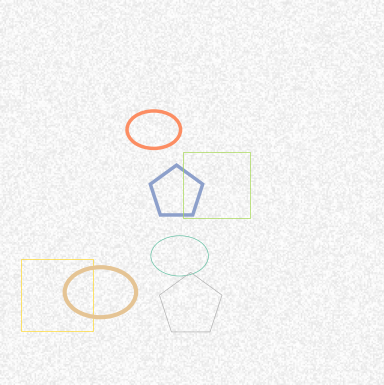[{"shape": "oval", "thickness": 0.5, "radius": 0.37, "center": [0.467, 0.335]}, {"shape": "oval", "thickness": 2.5, "radius": 0.35, "center": [0.399, 0.663]}, {"shape": "pentagon", "thickness": 2.5, "radius": 0.36, "center": [0.459, 0.5]}, {"shape": "square", "thickness": 0.5, "radius": 0.43, "center": [0.562, 0.519]}, {"shape": "square", "thickness": 0.5, "radius": 0.47, "center": [0.149, 0.233]}, {"shape": "oval", "thickness": 3, "radius": 0.46, "center": [0.261, 0.241]}, {"shape": "pentagon", "thickness": 0.5, "radius": 0.43, "center": [0.495, 0.207]}]